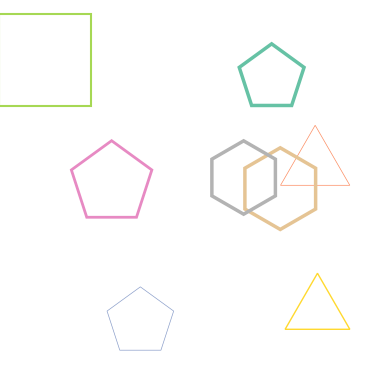[{"shape": "pentagon", "thickness": 2.5, "radius": 0.44, "center": [0.706, 0.798]}, {"shape": "triangle", "thickness": 0.5, "radius": 0.52, "center": [0.819, 0.571]}, {"shape": "pentagon", "thickness": 0.5, "radius": 0.45, "center": [0.365, 0.164]}, {"shape": "pentagon", "thickness": 2, "radius": 0.55, "center": [0.29, 0.525]}, {"shape": "square", "thickness": 1.5, "radius": 0.6, "center": [0.117, 0.844]}, {"shape": "triangle", "thickness": 1, "radius": 0.49, "center": [0.825, 0.193]}, {"shape": "hexagon", "thickness": 2.5, "radius": 0.53, "center": [0.728, 0.51]}, {"shape": "hexagon", "thickness": 2.5, "radius": 0.48, "center": [0.633, 0.539]}]